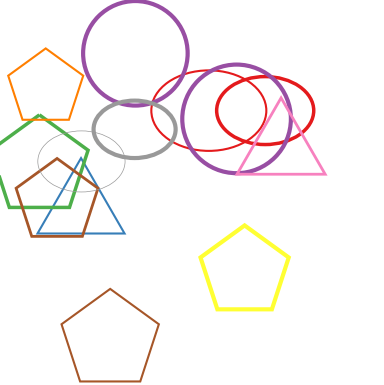[{"shape": "oval", "thickness": 2.5, "radius": 0.63, "center": [0.689, 0.713]}, {"shape": "oval", "thickness": 1.5, "radius": 0.75, "center": [0.542, 0.713]}, {"shape": "triangle", "thickness": 1.5, "radius": 0.65, "center": [0.21, 0.459]}, {"shape": "pentagon", "thickness": 2.5, "radius": 0.66, "center": [0.102, 0.569]}, {"shape": "circle", "thickness": 3, "radius": 0.68, "center": [0.352, 0.862]}, {"shape": "circle", "thickness": 3, "radius": 0.71, "center": [0.614, 0.691]}, {"shape": "pentagon", "thickness": 1.5, "radius": 0.51, "center": [0.119, 0.772]}, {"shape": "pentagon", "thickness": 3, "radius": 0.6, "center": [0.635, 0.294]}, {"shape": "pentagon", "thickness": 1.5, "radius": 0.66, "center": [0.286, 0.117]}, {"shape": "pentagon", "thickness": 2, "radius": 0.56, "center": [0.148, 0.477]}, {"shape": "triangle", "thickness": 2, "radius": 0.66, "center": [0.73, 0.614]}, {"shape": "oval", "thickness": 3, "radius": 0.53, "center": [0.35, 0.664]}, {"shape": "oval", "thickness": 0.5, "radius": 0.57, "center": [0.212, 0.581]}]